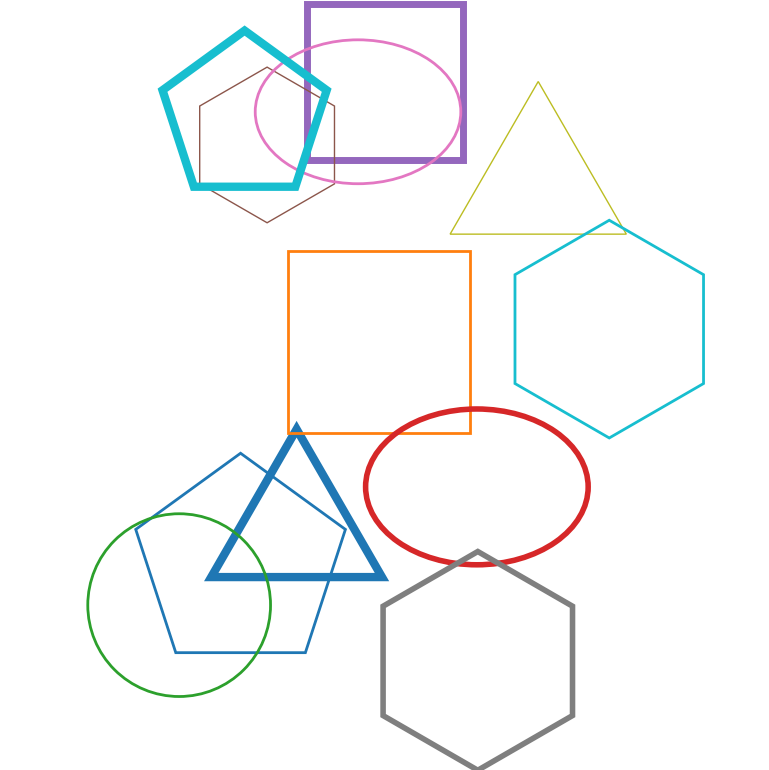[{"shape": "pentagon", "thickness": 1, "radius": 0.72, "center": [0.312, 0.268]}, {"shape": "triangle", "thickness": 3, "radius": 0.64, "center": [0.385, 0.315]}, {"shape": "square", "thickness": 1, "radius": 0.59, "center": [0.493, 0.556]}, {"shape": "circle", "thickness": 1, "radius": 0.59, "center": [0.233, 0.214]}, {"shape": "oval", "thickness": 2, "radius": 0.72, "center": [0.619, 0.368]}, {"shape": "square", "thickness": 2.5, "radius": 0.51, "center": [0.5, 0.894]}, {"shape": "hexagon", "thickness": 0.5, "radius": 0.51, "center": [0.347, 0.812]}, {"shape": "oval", "thickness": 1, "radius": 0.67, "center": [0.465, 0.855]}, {"shape": "hexagon", "thickness": 2, "radius": 0.71, "center": [0.621, 0.142]}, {"shape": "triangle", "thickness": 0.5, "radius": 0.66, "center": [0.699, 0.762]}, {"shape": "hexagon", "thickness": 1, "radius": 0.71, "center": [0.791, 0.573]}, {"shape": "pentagon", "thickness": 3, "radius": 0.56, "center": [0.318, 0.848]}]